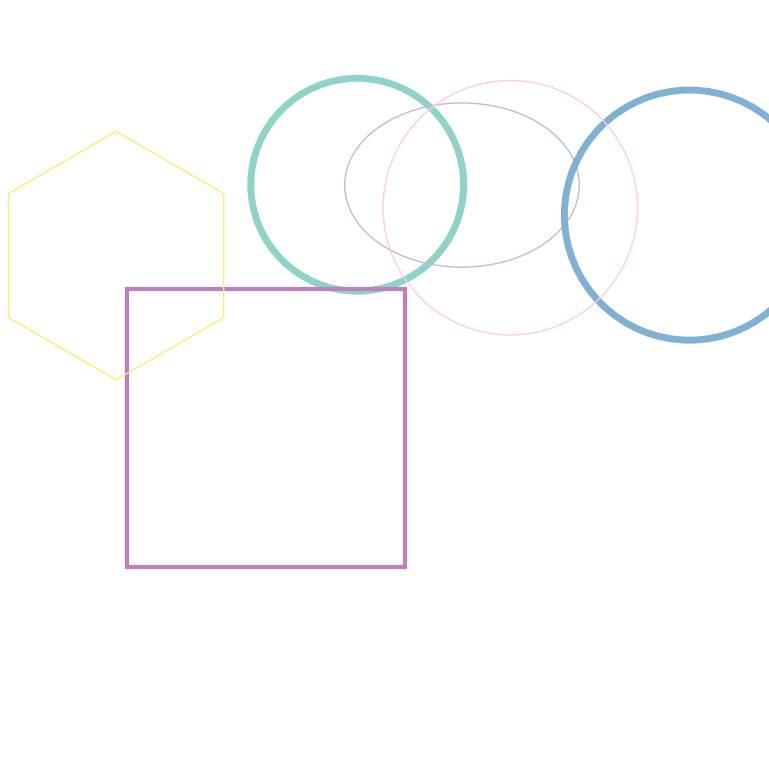[{"shape": "circle", "thickness": 2.5, "radius": 0.69, "center": [0.464, 0.76]}, {"shape": "oval", "thickness": 0.5, "radius": 0.76, "center": [0.6, 0.76]}, {"shape": "circle", "thickness": 2.5, "radius": 0.81, "center": [0.895, 0.721]}, {"shape": "circle", "thickness": 0.5, "radius": 0.83, "center": [0.663, 0.73]}, {"shape": "square", "thickness": 1.5, "radius": 0.9, "center": [0.345, 0.444]}, {"shape": "hexagon", "thickness": 0.5, "radius": 0.81, "center": [0.151, 0.668]}]